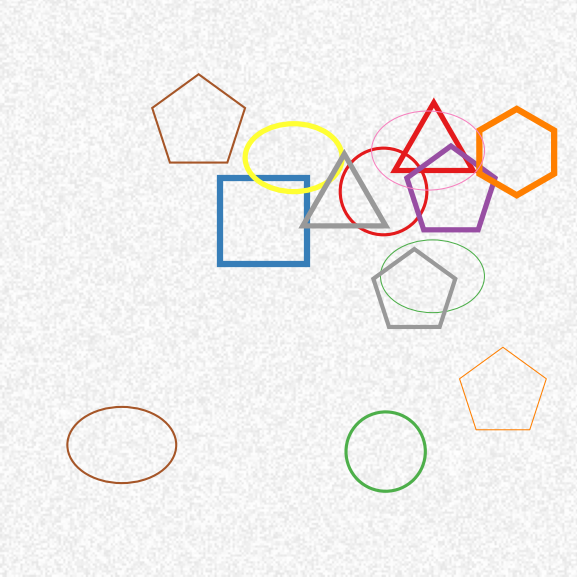[{"shape": "circle", "thickness": 1.5, "radius": 0.38, "center": [0.664, 0.668]}, {"shape": "triangle", "thickness": 2.5, "radius": 0.39, "center": [0.751, 0.743]}, {"shape": "square", "thickness": 3, "radius": 0.38, "center": [0.456, 0.616]}, {"shape": "circle", "thickness": 1.5, "radius": 0.34, "center": [0.668, 0.217]}, {"shape": "oval", "thickness": 0.5, "radius": 0.45, "center": [0.749, 0.521]}, {"shape": "pentagon", "thickness": 2.5, "radius": 0.4, "center": [0.781, 0.666]}, {"shape": "hexagon", "thickness": 3, "radius": 0.37, "center": [0.895, 0.736]}, {"shape": "pentagon", "thickness": 0.5, "radius": 0.39, "center": [0.871, 0.319]}, {"shape": "oval", "thickness": 2.5, "radius": 0.42, "center": [0.508, 0.726]}, {"shape": "oval", "thickness": 1, "radius": 0.47, "center": [0.211, 0.229]}, {"shape": "pentagon", "thickness": 1, "radius": 0.42, "center": [0.344, 0.786]}, {"shape": "oval", "thickness": 0.5, "radius": 0.49, "center": [0.741, 0.738]}, {"shape": "pentagon", "thickness": 2, "radius": 0.37, "center": [0.717, 0.493]}, {"shape": "triangle", "thickness": 2.5, "radius": 0.42, "center": [0.596, 0.649]}]